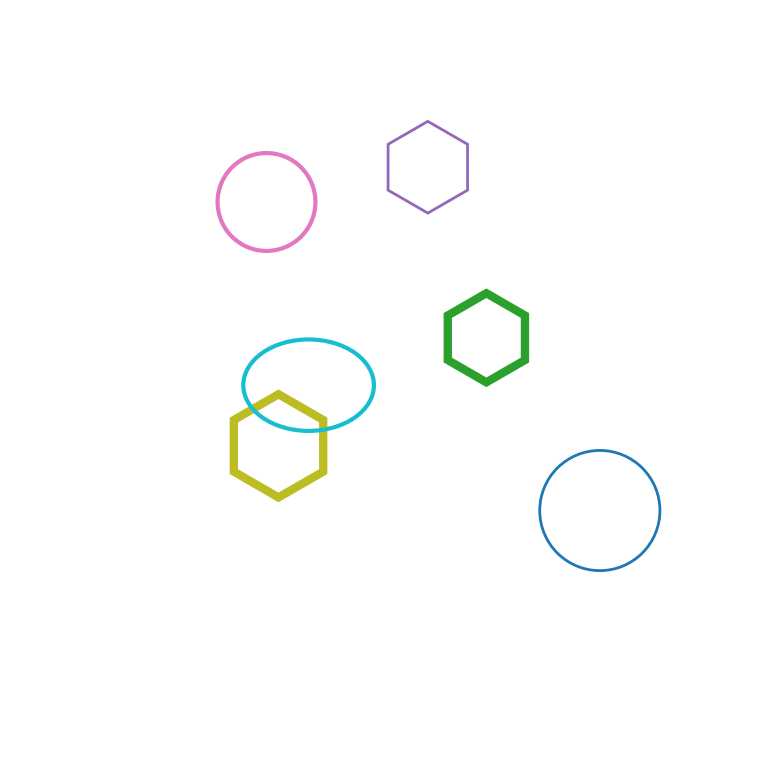[{"shape": "circle", "thickness": 1, "radius": 0.39, "center": [0.779, 0.337]}, {"shape": "hexagon", "thickness": 3, "radius": 0.29, "center": [0.632, 0.561]}, {"shape": "hexagon", "thickness": 1, "radius": 0.3, "center": [0.556, 0.783]}, {"shape": "circle", "thickness": 1.5, "radius": 0.32, "center": [0.346, 0.738]}, {"shape": "hexagon", "thickness": 3, "radius": 0.34, "center": [0.362, 0.421]}, {"shape": "oval", "thickness": 1.5, "radius": 0.42, "center": [0.401, 0.5]}]